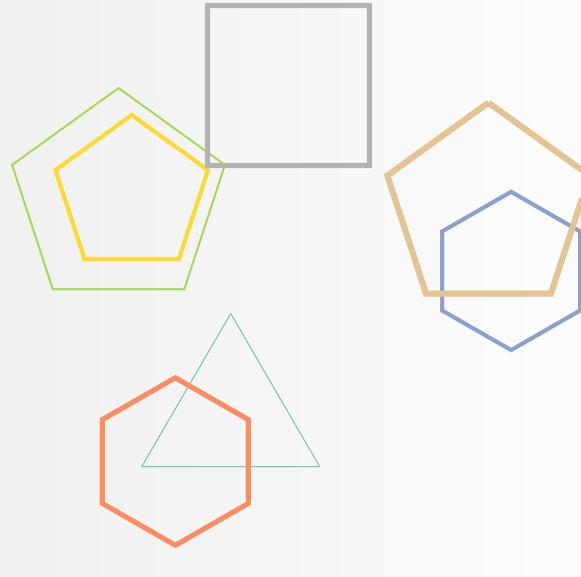[{"shape": "triangle", "thickness": 0.5, "radius": 0.88, "center": [0.397, 0.279]}, {"shape": "hexagon", "thickness": 2.5, "radius": 0.73, "center": [0.302, 0.2]}, {"shape": "hexagon", "thickness": 2, "radius": 0.69, "center": [0.879, 0.53]}, {"shape": "pentagon", "thickness": 1, "radius": 0.96, "center": [0.204, 0.654]}, {"shape": "pentagon", "thickness": 2, "radius": 0.69, "center": [0.227, 0.662]}, {"shape": "pentagon", "thickness": 3, "radius": 0.91, "center": [0.84, 0.639]}, {"shape": "square", "thickness": 2.5, "radius": 0.69, "center": [0.496, 0.852]}]